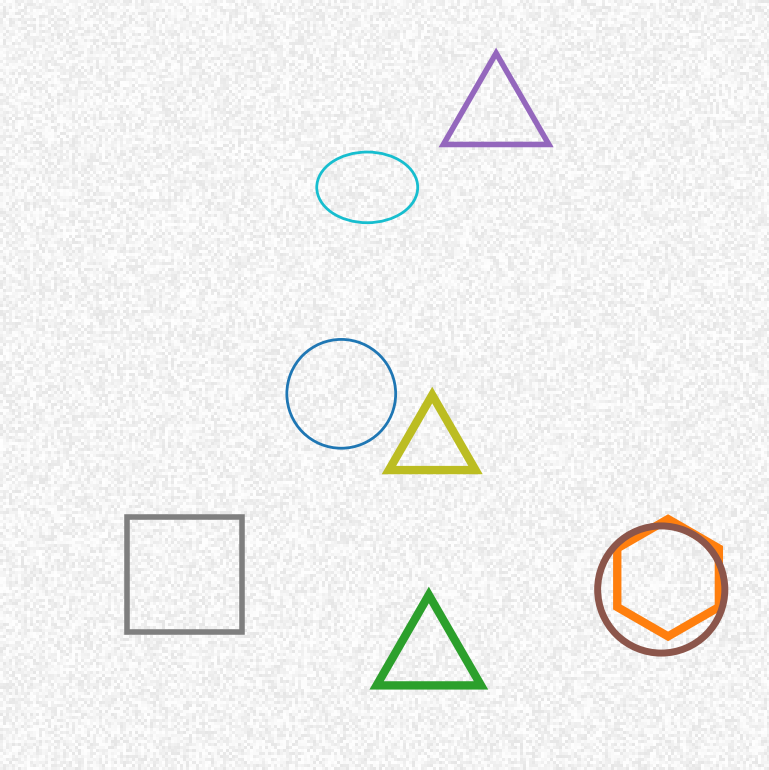[{"shape": "circle", "thickness": 1, "radius": 0.35, "center": [0.443, 0.489]}, {"shape": "hexagon", "thickness": 3, "radius": 0.38, "center": [0.868, 0.25]}, {"shape": "triangle", "thickness": 3, "radius": 0.39, "center": [0.557, 0.149]}, {"shape": "triangle", "thickness": 2, "radius": 0.4, "center": [0.644, 0.852]}, {"shape": "circle", "thickness": 2.5, "radius": 0.41, "center": [0.859, 0.234]}, {"shape": "square", "thickness": 2, "radius": 0.37, "center": [0.24, 0.254]}, {"shape": "triangle", "thickness": 3, "radius": 0.32, "center": [0.561, 0.422]}, {"shape": "oval", "thickness": 1, "radius": 0.33, "center": [0.477, 0.757]}]